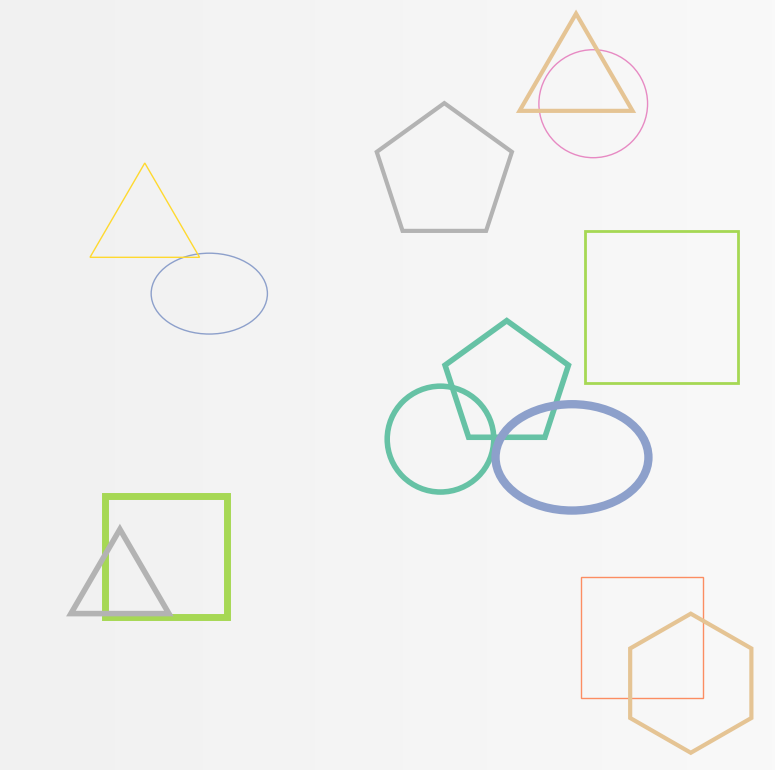[{"shape": "pentagon", "thickness": 2, "radius": 0.42, "center": [0.654, 0.5]}, {"shape": "circle", "thickness": 2, "radius": 0.34, "center": [0.568, 0.43]}, {"shape": "square", "thickness": 0.5, "radius": 0.39, "center": [0.829, 0.172]}, {"shape": "oval", "thickness": 0.5, "radius": 0.37, "center": [0.27, 0.619]}, {"shape": "oval", "thickness": 3, "radius": 0.49, "center": [0.738, 0.406]}, {"shape": "circle", "thickness": 0.5, "radius": 0.35, "center": [0.765, 0.865]}, {"shape": "square", "thickness": 1, "radius": 0.49, "center": [0.853, 0.602]}, {"shape": "square", "thickness": 2.5, "radius": 0.39, "center": [0.214, 0.278]}, {"shape": "triangle", "thickness": 0.5, "radius": 0.41, "center": [0.187, 0.707]}, {"shape": "hexagon", "thickness": 1.5, "radius": 0.45, "center": [0.891, 0.113]}, {"shape": "triangle", "thickness": 1.5, "radius": 0.42, "center": [0.743, 0.898]}, {"shape": "pentagon", "thickness": 1.5, "radius": 0.46, "center": [0.573, 0.774]}, {"shape": "triangle", "thickness": 2, "radius": 0.36, "center": [0.155, 0.24]}]